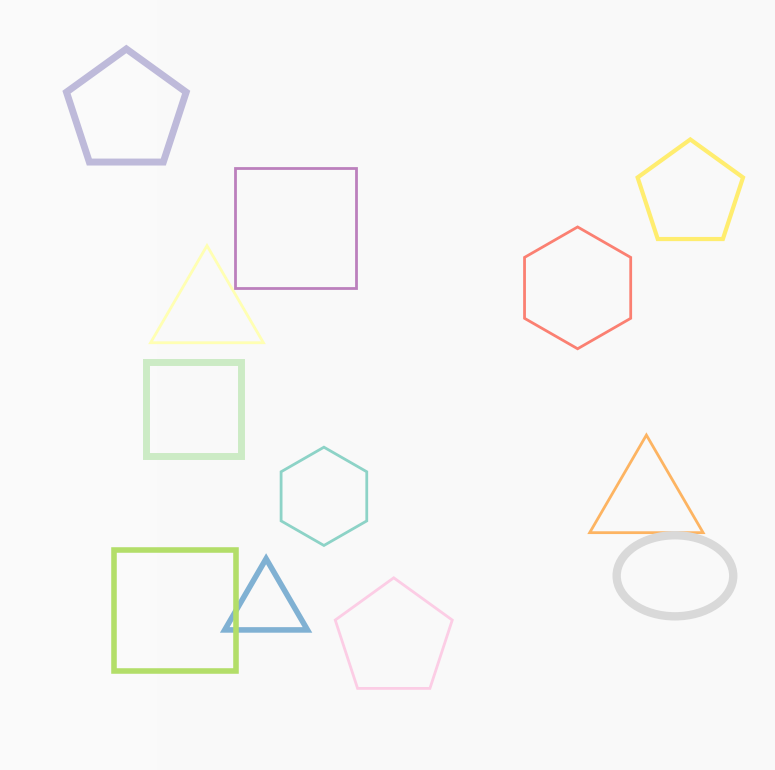[{"shape": "hexagon", "thickness": 1, "radius": 0.32, "center": [0.418, 0.355]}, {"shape": "triangle", "thickness": 1, "radius": 0.42, "center": [0.267, 0.597]}, {"shape": "pentagon", "thickness": 2.5, "radius": 0.41, "center": [0.163, 0.855]}, {"shape": "hexagon", "thickness": 1, "radius": 0.4, "center": [0.745, 0.626]}, {"shape": "triangle", "thickness": 2, "radius": 0.31, "center": [0.343, 0.213]}, {"shape": "triangle", "thickness": 1, "radius": 0.42, "center": [0.834, 0.35]}, {"shape": "square", "thickness": 2, "radius": 0.39, "center": [0.226, 0.207]}, {"shape": "pentagon", "thickness": 1, "radius": 0.4, "center": [0.508, 0.17]}, {"shape": "oval", "thickness": 3, "radius": 0.38, "center": [0.871, 0.252]}, {"shape": "square", "thickness": 1, "radius": 0.39, "center": [0.381, 0.704]}, {"shape": "square", "thickness": 2.5, "radius": 0.3, "center": [0.25, 0.469]}, {"shape": "pentagon", "thickness": 1.5, "radius": 0.36, "center": [0.891, 0.747]}]